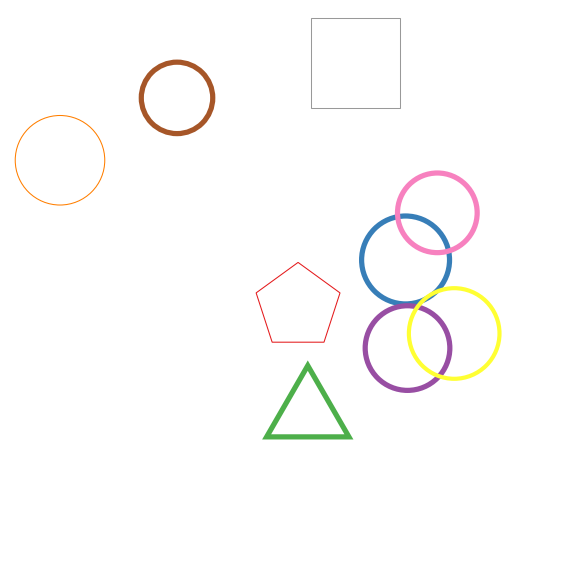[{"shape": "pentagon", "thickness": 0.5, "radius": 0.38, "center": [0.516, 0.468]}, {"shape": "circle", "thickness": 2.5, "radius": 0.38, "center": [0.702, 0.549]}, {"shape": "triangle", "thickness": 2.5, "radius": 0.41, "center": [0.533, 0.284]}, {"shape": "circle", "thickness": 2.5, "radius": 0.37, "center": [0.706, 0.396]}, {"shape": "circle", "thickness": 0.5, "radius": 0.39, "center": [0.104, 0.722]}, {"shape": "circle", "thickness": 2, "radius": 0.39, "center": [0.786, 0.422]}, {"shape": "circle", "thickness": 2.5, "radius": 0.31, "center": [0.307, 0.83]}, {"shape": "circle", "thickness": 2.5, "radius": 0.34, "center": [0.757, 0.631]}, {"shape": "square", "thickness": 0.5, "radius": 0.39, "center": [0.616, 0.89]}]